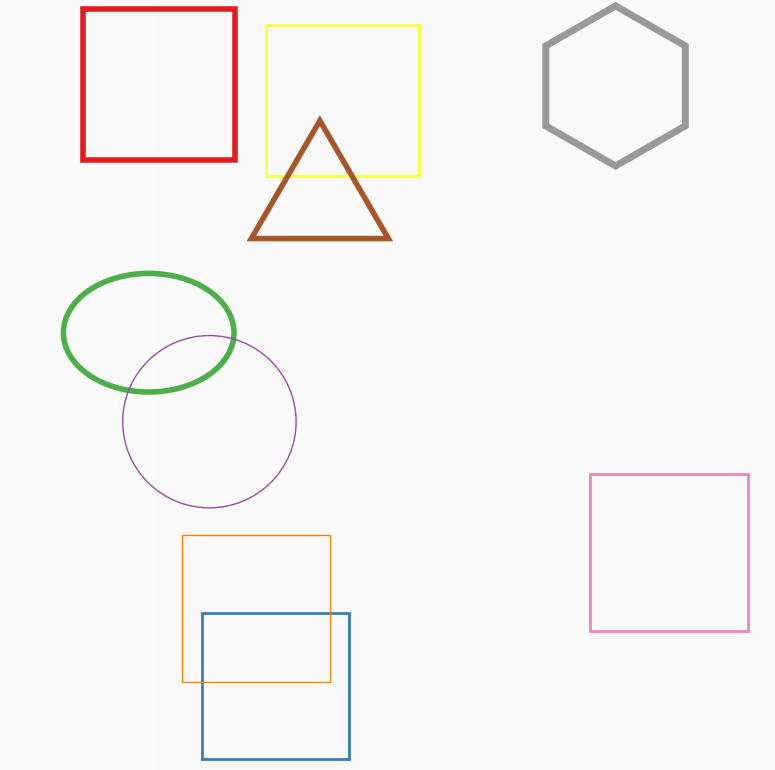[{"shape": "square", "thickness": 2, "radius": 0.49, "center": [0.205, 0.89]}, {"shape": "square", "thickness": 1, "radius": 0.47, "center": [0.356, 0.109]}, {"shape": "oval", "thickness": 2, "radius": 0.55, "center": [0.192, 0.568]}, {"shape": "circle", "thickness": 0.5, "radius": 0.56, "center": [0.27, 0.452]}, {"shape": "square", "thickness": 0.5, "radius": 0.48, "center": [0.331, 0.21]}, {"shape": "square", "thickness": 1, "radius": 0.49, "center": [0.442, 0.869]}, {"shape": "triangle", "thickness": 2, "radius": 0.51, "center": [0.413, 0.741]}, {"shape": "square", "thickness": 1, "radius": 0.51, "center": [0.863, 0.282]}, {"shape": "hexagon", "thickness": 2.5, "radius": 0.52, "center": [0.794, 0.888]}]